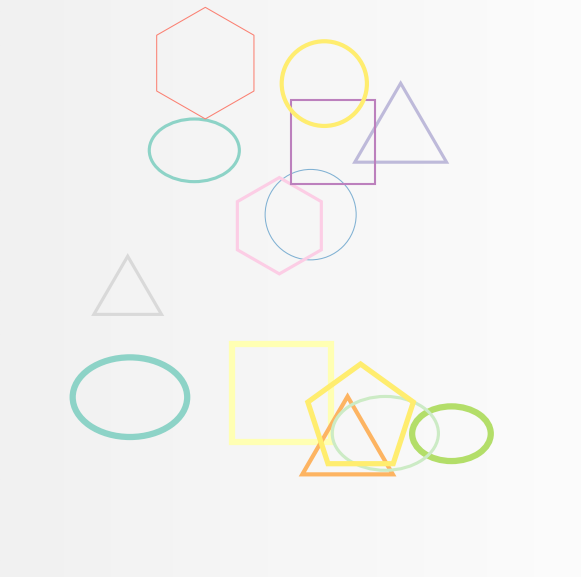[{"shape": "oval", "thickness": 1.5, "radius": 0.39, "center": [0.334, 0.739]}, {"shape": "oval", "thickness": 3, "radius": 0.49, "center": [0.224, 0.311]}, {"shape": "square", "thickness": 3, "radius": 0.43, "center": [0.484, 0.318]}, {"shape": "triangle", "thickness": 1.5, "radius": 0.46, "center": [0.689, 0.764]}, {"shape": "hexagon", "thickness": 0.5, "radius": 0.48, "center": [0.353, 0.89]}, {"shape": "circle", "thickness": 0.5, "radius": 0.39, "center": [0.534, 0.627]}, {"shape": "triangle", "thickness": 2, "radius": 0.45, "center": [0.598, 0.223]}, {"shape": "oval", "thickness": 3, "radius": 0.34, "center": [0.777, 0.248]}, {"shape": "hexagon", "thickness": 1.5, "radius": 0.42, "center": [0.481, 0.608]}, {"shape": "triangle", "thickness": 1.5, "radius": 0.34, "center": [0.22, 0.488]}, {"shape": "square", "thickness": 1, "radius": 0.36, "center": [0.573, 0.754]}, {"shape": "oval", "thickness": 1.5, "radius": 0.46, "center": [0.663, 0.249]}, {"shape": "circle", "thickness": 2, "radius": 0.37, "center": [0.558, 0.854]}, {"shape": "pentagon", "thickness": 2.5, "radius": 0.48, "center": [0.62, 0.273]}]